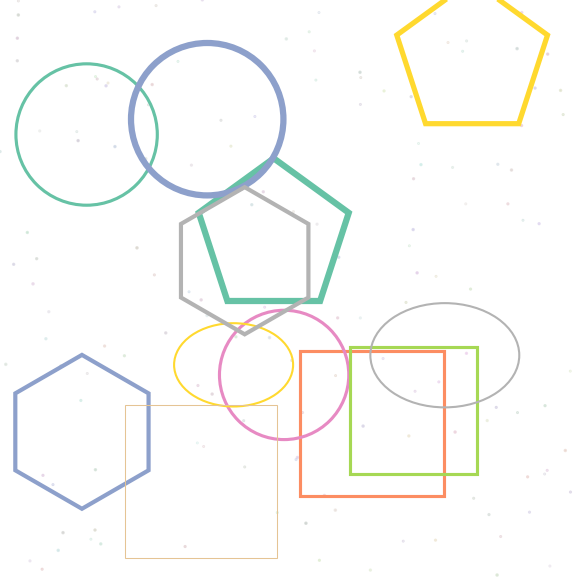[{"shape": "circle", "thickness": 1.5, "radius": 0.61, "center": [0.15, 0.766]}, {"shape": "pentagon", "thickness": 3, "radius": 0.68, "center": [0.474, 0.588]}, {"shape": "square", "thickness": 1.5, "radius": 0.63, "center": [0.644, 0.266]}, {"shape": "hexagon", "thickness": 2, "radius": 0.67, "center": [0.142, 0.251]}, {"shape": "circle", "thickness": 3, "radius": 0.66, "center": [0.359, 0.793]}, {"shape": "circle", "thickness": 1.5, "radius": 0.56, "center": [0.492, 0.35]}, {"shape": "square", "thickness": 1.5, "radius": 0.55, "center": [0.715, 0.289]}, {"shape": "pentagon", "thickness": 2.5, "radius": 0.69, "center": [0.818, 0.896]}, {"shape": "oval", "thickness": 1, "radius": 0.52, "center": [0.404, 0.367]}, {"shape": "square", "thickness": 0.5, "radius": 0.66, "center": [0.348, 0.166]}, {"shape": "hexagon", "thickness": 2, "radius": 0.64, "center": [0.424, 0.548]}, {"shape": "oval", "thickness": 1, "radius": 0.64, "center": [0.77, 0.384]}]